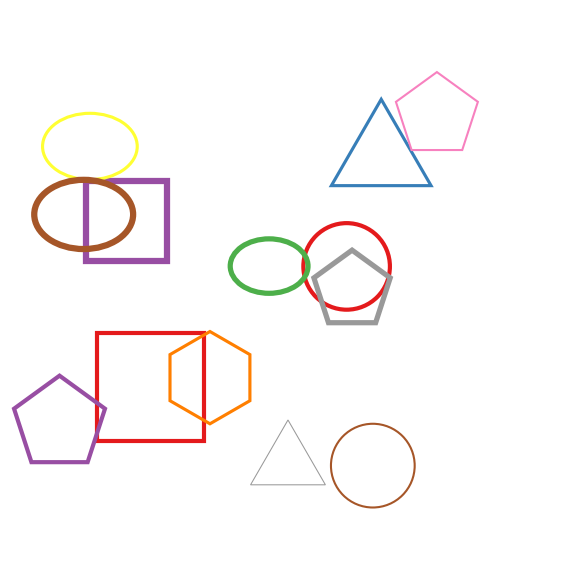[{"shape": "square", "thickness": 2, "radius": 0.46, "center": [0.261, 0.329]}, {"shape": "circle", "thickness": 2, "radius": 0.37, "center": [0.6, 0.538]}, {"shape": "triangle", "thickness": 1.5, "radius": 0.5, "center": [0.66, 0.728]}, {"shape": "oval", "thickness": 2.5, "radius": 0.34, "center": [0.466, 0.538]}, {"shape": "pentagon", "thickness": 2, "radius": 0.41, "center": [0.103, 0.266]}, {"shape": "square", "thickness": 3, "radius": 0.35, "center": [0.219, 0.617]}, {"shape": "hexagon", "thickness": 1.5, "radius": 0.4, "center": [0.364, 0.345]}, {"shape": "oval", "thickness": 1.5, "radius": 0.41, "center": [0.156, 0.746]}, {"shape": "oval", "thickness": 3, "radius": 0.43, "center": [0.145, 0.628]}, {"shape": "circle", "thickness": 1, "radius": 0.36, "center": [0.646, 0.193]}, {"shape": "pentagon", "thickness": 1, "radius": 0.37, "center": [0.757, 0.8]}, {"shape": "pentagon", "thickness": 2.5, "radius": 0.35, "center": [0.61, 0.497]}, {"shape": "triangle", "thickness": 0.5, "radius": 0.37, "center": [0.499, 0.197]}]